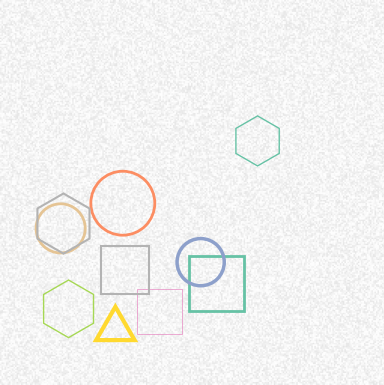[{"shape": "square", "thickness": 2, "radius": 0.36, "center": [0.563, 0.263]}, {"shape": "hexagon", "thickness": 1, "radius": 0.32, "center": [0.669, 0.634]}, {"shape": "circle", "thickness": 2, "radius": 0.42, "center": [0.319, 0.472]}, {"shape": "circle", "thickness": 2.5, "radius": 0.31, "center": [0.521, 0.319]}, {"shape": "square", "thickness": 0.5, "radius": 0.29, "center": [0.414, 0.191]}, {"shape": "hexagon", "thickness": 1, "radius": 0.37, "center": [0.178, 0.198]}, {"shape": "triangle", "thickness": 3, "radius": 0.29, "center": [0.3, 0.145]}, {"shape": "circle", "thickness": 2, "radius": 0.32, "center": [0.158, 0.407]}, {"shape": "square", "thickness": 1.5, "radius": 0.31, "center": [0.324, 0.299]}, {"shape": "hexagon", "thickness": 1.5, "radius": 0.39, "center": [0.165, 0.419]}]